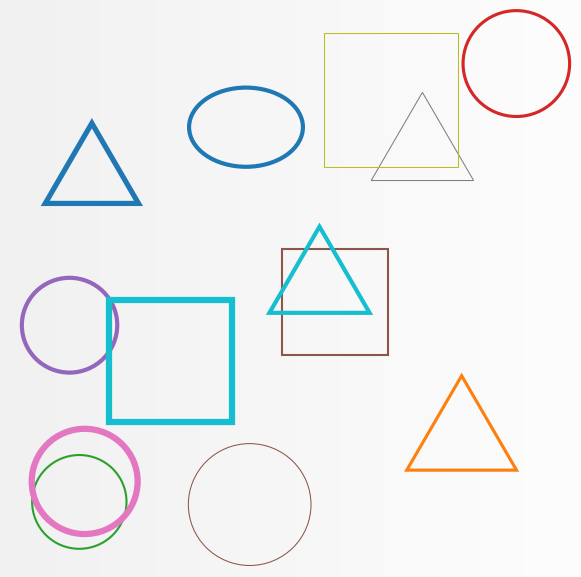[{"shape": "oval", "thickness": 2, "radius": 0.49, "center": [0.423, 0.779]}, {"shape": "triangle", "thickness": 2.5, "radius": 0.46, "center": [0.158, 0.693]}, {"shape": "triangle", "thickness": 1.5, "radius": 0.55, "center": [0.794, 0.24]}, {"shape": "circle", "thickness": 1, "radius": 0.41, "center": [0.136, 0.13]}, {"shape": "circle", "thickness": 1.5, "radius": 0.46, "center": [0.888, 0.889]}, {"shape": "circle", "thickness": 2, "radius": 0.41, "center": [0.12, 0.436]}, {"shape": "square", "thickness": 1, "radius": 0.46, "center": [0.577, 0.476]}, {"shape": "circle", "thickness": 0.5, "radius": 0.53, "center": [0.43, 0.125]}, {"shape": "circle", "thickness": 3, "radius": 0.46, "center": [0.146, 0.165]}, {"shape": "triangle", "thickness": 0.5, "radius": 0.51, "center": [0.727, 0.737]}, {"shape": "square", "thickness": 0.5, "radius": 0.58, "center": [0.673, 0.827]}, {"shape": "triangle", "thickness": 2, "radius": 0.5, "center": [0.55, 0.507]}, {"shape": "square", "thickness": 3, "radius": 0.53, "center": [0.293, 0.373]}]